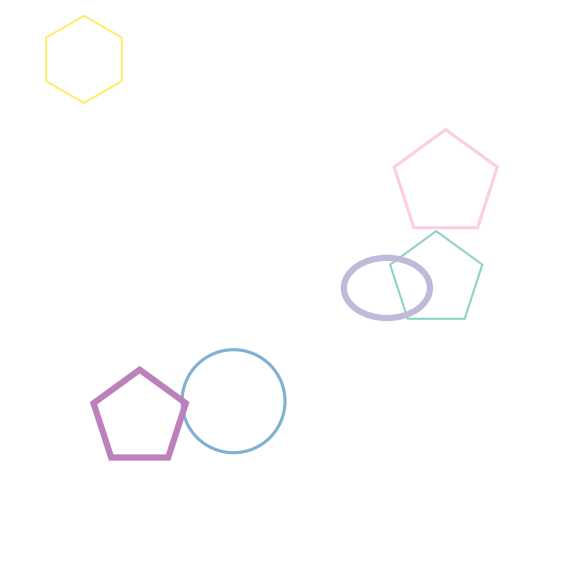[{"shape": "pentagon", "thickness": 1, "radius": 0.42, "center": [0.755, 0.515]}, {"shape": "oval", "thickness": 3, "radius": 0.37, "center": [0.67, 0.501]}, {"shape": "circle", "thickness": 1.5, "radius": 0.45, "center": [0.404, 0.304]}, {"shape": "pentagon", "thickness": 1.5, "radius": 0.47, "center": [0.772, 0.681]}, {"shape": "pentagon", "thickness": 3, "radius": 0.42, "center": [0.242, 0.275]}, {"shape": "hexagon", "thickness": 1, "radius": 0.38, "center": [0.145, 0.896]}]